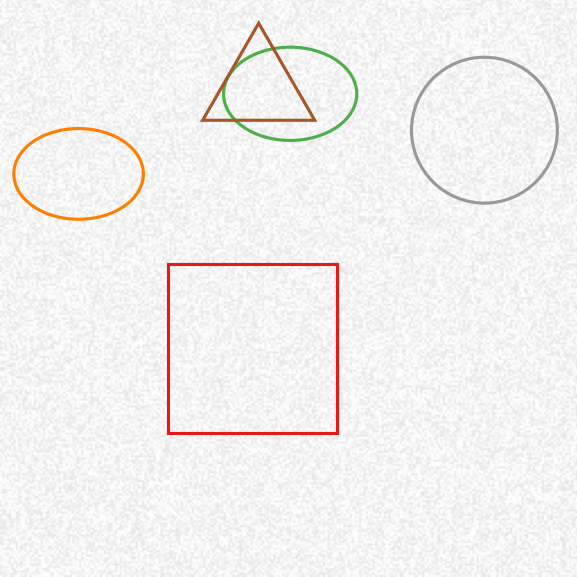[{"shape": "square", "thickness": 1.5, "radius": 0.73, "center": [0.437, 0.396]}, {"shape": "oval", "thickness": 1.5, "radius": 0.58, "center": [0.502, 0.837]}, {"shape": "oval", "thickness": 1.5, "radius": 0.56, "center": [0.136, 0.698]}, {"shape": "triangle", "thickness": 1.5, "radius": 0.56, "center": [0.448, 0.847]}, {"shape": "circle", "thickness": 1.5, "radius": 0.63, "center": [0.839, 0.774]}]